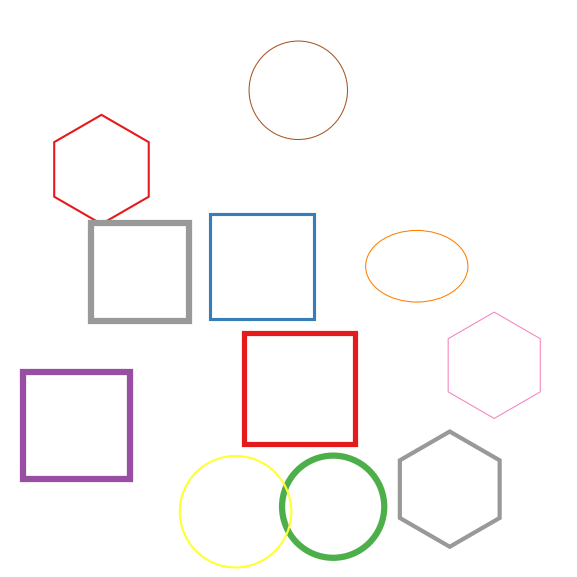[{"shape": "hexagon", "thickness": 1, "radius": 0.47, "center": [0.176, 0.706]}, {"shape": "square", "thickness": 2.5, "radius": 0.48, "center": [0.519, 0.327]}, {"shape": "square", "thickness": 1.5, "radius": 0.45, "center": [0.453, 0.538]}, {"shape": "circle", "thickness": 3, "radius": 0.44, "center": [0.577, 0.122]}, {"shape": "square", "thickness": 3, "radius": 0.47, "center": [0.133, 0.262]}, {"shape": "oval", "thickness": 0.5, "radius": 0.44, "center": [0.722, 0.538]}, {"shape": "circle", "thickness": 1, "radius": 0.48, "center": [0.408, 0.113]}, {"shape": "circle", "thickness": 0.5, "radius": 0.43, "center": [0.517, 0.843]}, {"shape": "hexagon", "thickness": 0.5, "radius": 0.46, "center": [0.856, 0.367]}, {"shape": "square", "thickness": 3, "radius": 0.42, "center": [0.242, 0.528]}, {"shape": "hexagon", "thickness": 2, "radius": 0.5, "center": [0.779, 0.152]}]